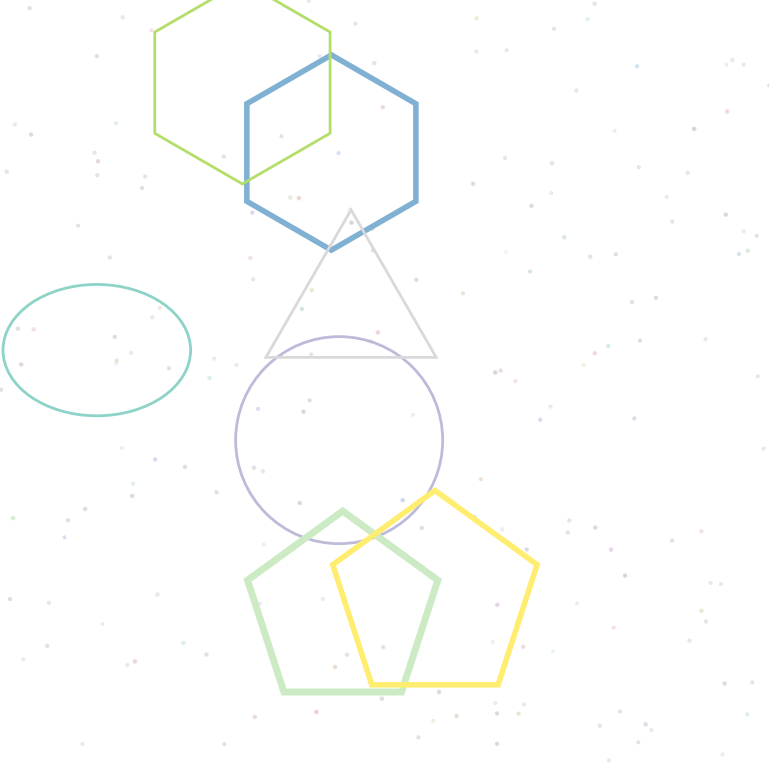[{"shape": "oval", "thickness": 1, "radius": 0.61, "center": [0.126, 0.545]}, {"shape": "circle", "thickness": 1, "radius": 0.67, "center": [0.44, 0.428]}, {"shape": "hexagon", "thickness": 2, "radius": 0.63, "center": [0.43, 0.802]}, {"shape": "hexagon", "thickness": 1, "radius": 0.66, "center": [0.315, 0.893]}, {"shape": "triangle", "thickness": 1, "radius": 0.64, "center": [0.456, 0.6]}, {"shape": "pentagon", "thickness": 2.5, "radius": 0.65, "center": [0.445, 0.206]}, {"shape": "pentagon", "thickness": 2, "radius": 0.7, "center": [0.565, 0.223]}]